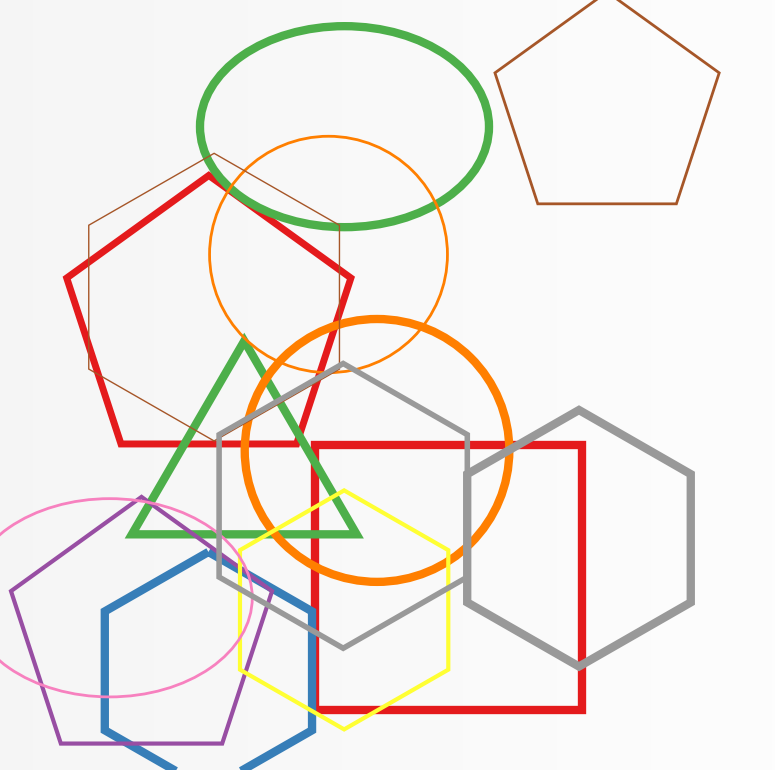[{"shape": "pentagon", "thickness": 2.5, "radius": 0.96, "center": [0.269, 0.579]}, {"shape": "square", "thickness": 3, "radius": 0.86, "center": [0.579, 0.25]}, {"shape": "hexagon", "thickness": 3, "radius": 0.77, "center": [0.269, 0.129]}, {"shape": "triangle", "thickness": 3, "radius": 0.84, "center": [0.315, 0.39]}, {"shape": "oval", "thickness": 3, "radius": 0.93, "center": [0.445, 0.836]}, {"shape": "pentagon", "thickness": 1.5, "radius": 0.89, "center": [0.183, 0.178]}, {"shape": "circle", "thickness": 3, "radius": 0.85, "center": [0.486, 0.415]}, {"shape": "circle", "thickness": 1, "radius": 0.77, "center": [0.424, 0.67]}, {"shape": "hexagon", "thickness": 1.5, "radius": 0.78, "center": [0.444, 0.208]}, {"shape": "hexagon", "thickness": 0.5, "radius": 0.93, "center": [0.276, 0.614]}, {"shape": "pentagon", "thickness": 1, "radius": 0.76, "center": [0.783, 0.858]}, {"shape": "oval", "thickness": 1, "radius": 0.92, "center": [0.142, 0.224]}, {"shape": "hexagon", "thickness": 2, "radius": 0.92, "center": [0.443, 0.343]}, {"shape": "hexagon", "thickness": 3, "radius": 0.83, "center": [0.747, 0.301]}]